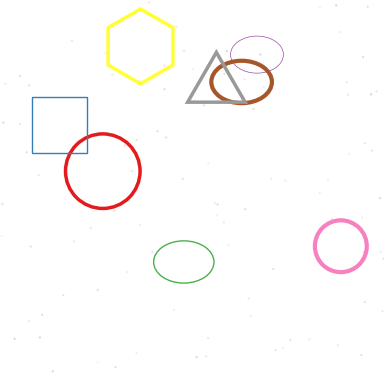[{"shape": "circle", "thickness": 2.5, "radius": 0.48, "center": [0.267, 0.555]}, {"shape": "square", "thickness": 1, "radius": 0.36, "center": [0.155, 0.675]}, {"shape": "oval", "thickness": 1, "radius": 0.39, "center": [0.477, 0.32]}, {"shape": "oval", "thickness": 0.5, "radius": 0.34, "center": [0.667, 0.858]}, {"shape": "hexagon", "thickness": 2.5, "radius": 0.49, "center": [0.365, 0.88]}, {"shape": "oval", "thickness": 3, "radius": 0.39, "center": [0.628, 0.787]}, {"shape": "circle", "thickness": 3, "radius": 0.34, "center": [0.885, 0.36]}, {"shape": "triangle", "thickness": 2.5, "radius": 0.43, "center": [0.562, 0.778]}]